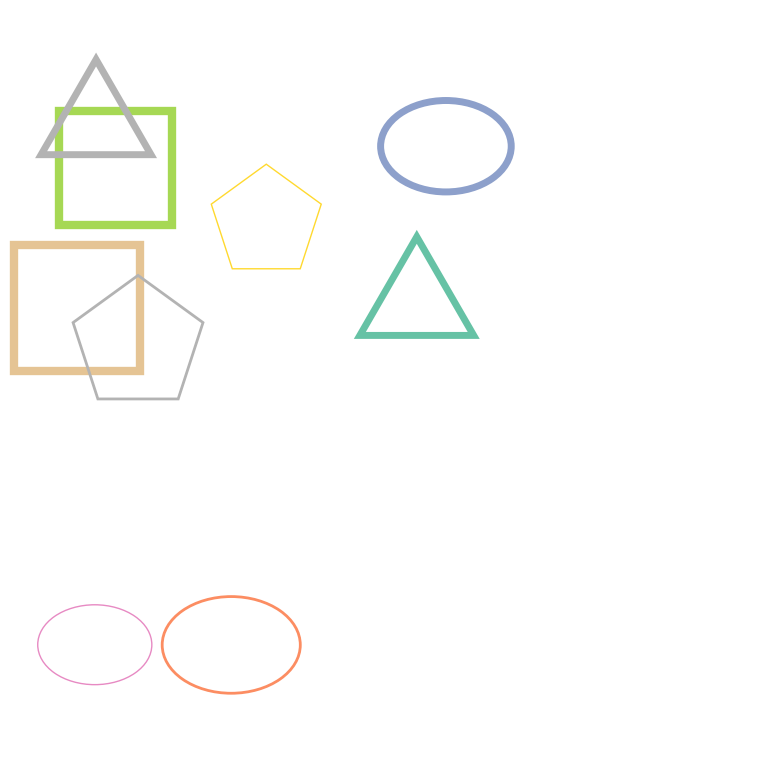[{"shape": "triangle", "thickness": 2.5, "radius": 0.43, "center": [0.541, 0.607]}, {"shape": "oval", "thickness": 1, "radius": 0.45, "center": [0.3, 0.162]}, {"shape": "oval", "thickness": 2.5, "radius": 0.42, "center": [0.579, 0.81]}, {"shape": "oval", "thickness": 0.5, "radius": 0.37, "center": [0.123, 0.163]}, {"shape": "square", "thickness": 3, "radius": 0.37, "center": [0.15, 0.782]}, {"shape": "pentagon", "thickness": 0.5, "radius": 0.38, "center": [0.346, 0.712]}, {"shape": "square", "thickness": 3, "radius": 0.41, "center": [0.1, 0.6]}, {"shape": "pentagon", "thickness": 1, "radius": 0.44, "center": [0.179, 0.554]}, {"shape": "triangle", "thickness": 2.5, "radius": 0.41, "center": [0.125, 0.84]}]